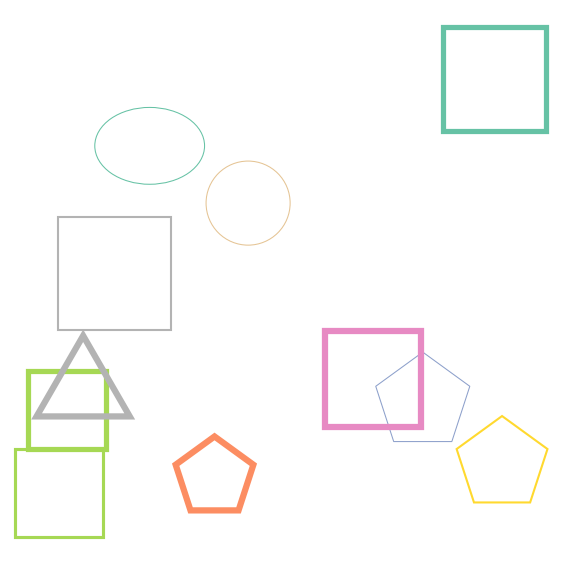[{"shape": "oval", "thickness": 0.5, "radius": 0.48, "center": [0.259, 0.747]}, {"shape": "square", "thickness": 2.5, "radius": 0.45, "center": [0.857, 0.862]}, {"shape": "pentagon", "thickness": 3, "radius": 0.35, "center": [0.371, 0.173]}, {"shape": "pentagon", "thickness": 0.5, "radius": 0.43, "center": [0.732, 0.304]}, {"shape": "square", "thickness": 3, "radius": 0.42, "center": [0.646, 0.343]}, {"shape": "square", "thickness": 1.5, "radius": 0.38, "center": [0.103, 0.145]}, {"shape": "square", "thickness": 2.5, "radius": 0.33, "center": [0.116, 0.289]}, {"shape": "pentagon", "thickness": 1, "radius": 0.41, "center": [0.869, 0.196]}, {"shape": "circle", "thickness": 0.5, "radius": 0.36, "center": [0.43, 0.647]}, {"shape": "square", "thickness": 1, "radius": 0.49, "center": [0.198, 0.525]}, {"shape": "triangle", "thickness": 3, "radius": 0.47, "center": [0.144, 0.325]}]